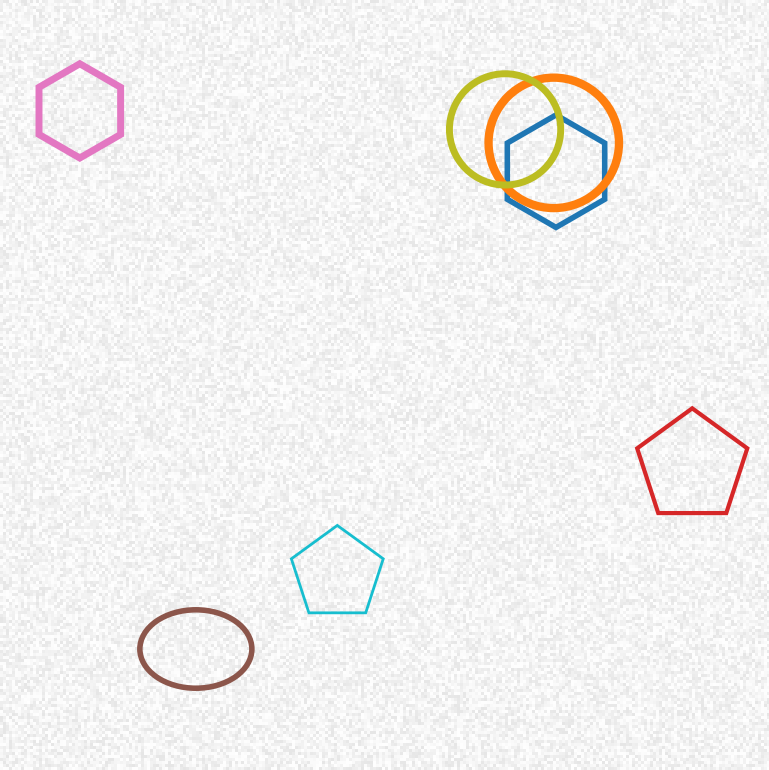[{"shape": "hexagon", "thickness": 2, "radius": 0.37, "center": [0.722, 0.778]}, {"shape": "circle", "thickness": 3, "radius": 0.42, "center": [0.719, 0.814]}, {"shape": "pentagon", "thickness": 1.5, "radius": 0.38, "center": [0.899, 0.394]}, {"shape": "oval", "thickness": 2, "radius": 0.36, "center": [0.254, 0.157]}, {"shape": "hexagon", "thickness": 2.5, "radius": 0.31, "center": [0.104, 0.856]}, {"shape": "circle", "thickness": 2.5, "radius": 0.36, "center": [0.656, 0.832]}, {"shape": "pentagon", "thickness": 1, "radius": 0.31, "center": [0.438, 0.255]}]